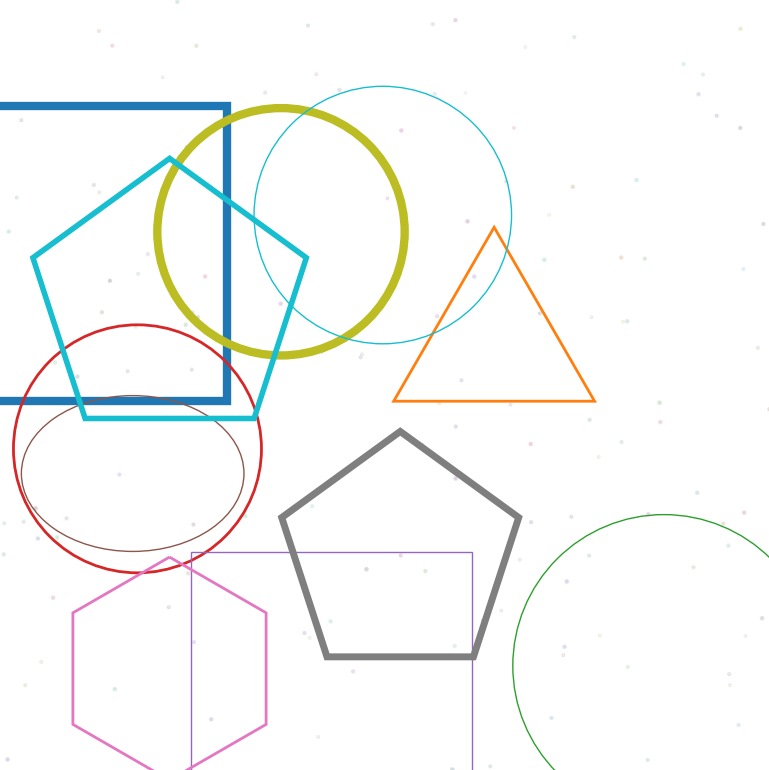[{"shape": "square", "thickness": 3, "radius": 0.96, "center": [0.103, 0.67]}, {"shape": "triangle", "thickness": 1, "radius": 0.75, "center": [0.642, 0.554]}, {"shape": "circle", "thickness": 0.5, "radius": 0.98, "center": [0.862, 0.135]}, {"shape": "circle", "thickness": 1, "radius": 0.81, "center": [0.179, 0.417]}, {"shape": "square", "thickness": 0.5, "radius": 0.91, "center": [0.431, 0.101]}, {"shape": "oval", "thickness": 0.5, "radius": 0.72, "center": [0.172, 0.385]}, {"shape": "hexagon", "thickness": 1, "radius": 0.72, "center": [0.22, 0.132]}, {"shape": "pentagon", "thickness": 2.5, "radius": 0.81, "center": [0.52, 0.278]}, {"shape": "circle", "thickness": 3, "radius": 0.8, "center": [0.365, 0.699]}, {"shape": "circle", "thickness": 0.5, "radius": 0.84, "center": [0.497, 0.721]}, {"shape": "pentagon", "thickness": 2, "radius": 0.93, "center": [0.22, 0.608]}]